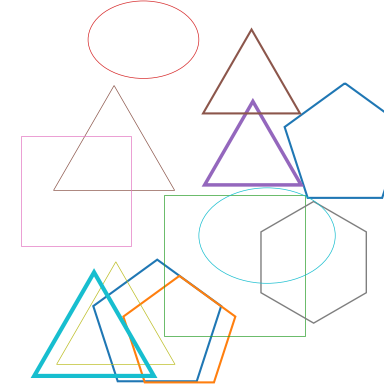[{"shape": "pentagon", "thickness": 1.5, "radius": 0.82, "center": [0.896, 0.619]}, {"shape": "pentagon", "thickness": 1.5, "radius": 0.87, "center": [0.408, 0.151]}, {"shape": "pentagon", "thickness": 1.5, "radius": 0.76, "center": [0.466, 0.13]}, {"shape": "square", "thickness": 0.5, "radius": 0.92, "center": [0.609, 0.311]}, {"shape": "oval", "thickness": 0.5, "radius": 0.72, "center": [0.373, 0.897]}, {"shape": "triangle", "thickness": 2.5, "radius": 0.72, "center": [0.657, 0.592]}, {"shape": "triangle", "thickness": 1.5, "radius": 0.73, "center": [0.653, 0.778]}, {"shape": "triangle", "thickness": 0.5, "radius": 0.91, "center": [0.296, 0.596]}, {"shape": "square", "thickness": 0.5, "radius": 0.72, "center": [0.197, 0.503]}, {"shape": "hexagon", "thickness": 1, "radius": 0.79, "center": [0.815, 0.319]}, {"shape": "triangle", "thickness": 0.5, "radius": 0.89, "center": [0.301, 0.142]}, {"shape": "triangle", "thickness": 3, "radius": 0.9, "center": [0.244, 0.113]}, {"shape": "oval", "thickness": 0.5, "radius": 0.89, "center": [0.694, 0.388]}]